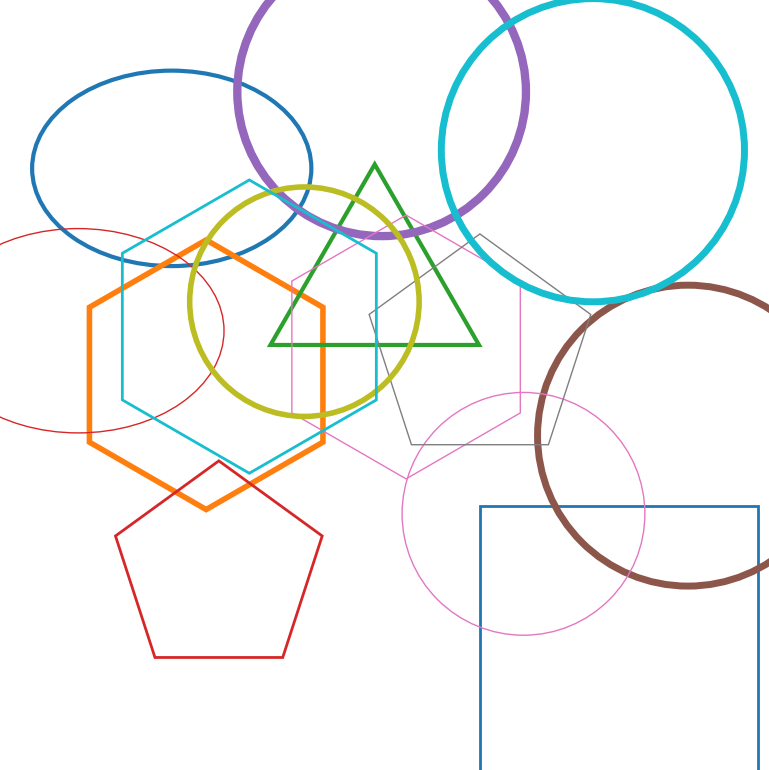[{"shape": "oval", "thickness": 1.5, "radius": 0.91, "center": [0.223, 0.781]}, {"shape": "square", "thickness": 1, "radius": 0.9, "center": [0.804, 0.163]}, {"shape": "hexagon", "thickness": 2, "radius": 0.88, "center": [0.268, 0.513]}, {"shape": "triangle", "thickness": 1.5, "radius": 0.78, "center": [0.487, 0.63]}, {"shape": "oval", "thickness": 0.5, "radius": 0.95, "center": [0.101, 0.57]}, {"shape": "pentagon", "thickness": 1, "radius": 0.71, "center": [0.284, 0.26]}, {"shape": "circle", "thickness": 3, "radius": 0.94, "center": [0.496, 0.881]}, {"shape": "circle", "thickness": 2.5, "radius": 0.98, "center": [0.894, 0.434]}, {"shape": "circle", "thickness": 0.5, "radius": 0.79, "center": [0.68, 0.333]}, {"shape": "hexagon", "thickness": 0.5, "radius": 0.86, "center": [0.527, 0.549]}, {"shape": "pentagon", "thickness": 0.5, "radius": 0.76, "center": [0.623, 0.545]}, {"shape": "circle", "thickness": 2, "radius": 0.74, "center": [0.395, 0.608]}, {"shape": "circle", "thickness": 2.5, "radius": 0.98, "center": [0.77, 0.805]}, {"shape": "hexagon", "thickness": 1, "radius": 0.95, "center": [0.324, 0.576]}]